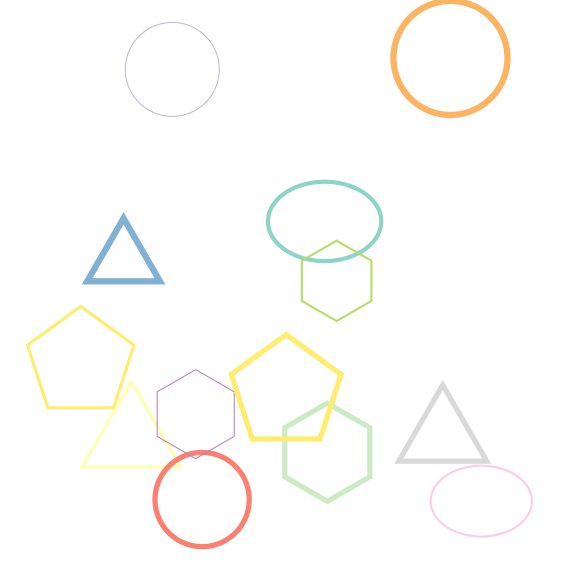[{"shape": "oval", "thickness": 2, "radius": 0.49, "center": [0.562, 0.616]}, {"shape": "triangle", "thickness": 1.5, "radius": 0.49, "center": [0.228, 0.24]}, {"shape": "circle", "thickness": 0.5, "radius": 0.41, "center": [0.298, 0.879]}, {"shape": "circle", "thickness": 2.5, "radius": 0.41, "center": [0.35, 0.134]}, {"shape": "triangle", "thickness": 3, "radius": 0.36, "center": [0.214, 0.548]}, {"shape": "circle", "thickness": 3, "radius": 0.49, "center": [0.78, 0.899]}, {"shape": "hexagon", "thickness": 1, "radius": 0.35, "center": [0.583, 0.513]}, {"shape": "oval", "thickness": 1, "radius": 0.44, "center": [0.833, 0.131]}, {"shape": "triangle", "thickness": 2.5, "radius": 0.44, "center": [0.767, 0.245]}, {"shape": "hexagon", "thickness": 0.5, "radius": 0.39, "center": [0.339, 0.282]}, {"shape": "hexagon", "thickness": 2.5, "radius": 0.42, "center": [0.567, 0.216]}, {"shape": "pentagon", "thickness": 2.5, "radius": 0.5, "center": [0.495, 0.32]}, {"shape": "pentagon", "thickness": 1.5, "radius": 0.49, "center": [0.14, 0.372]}]